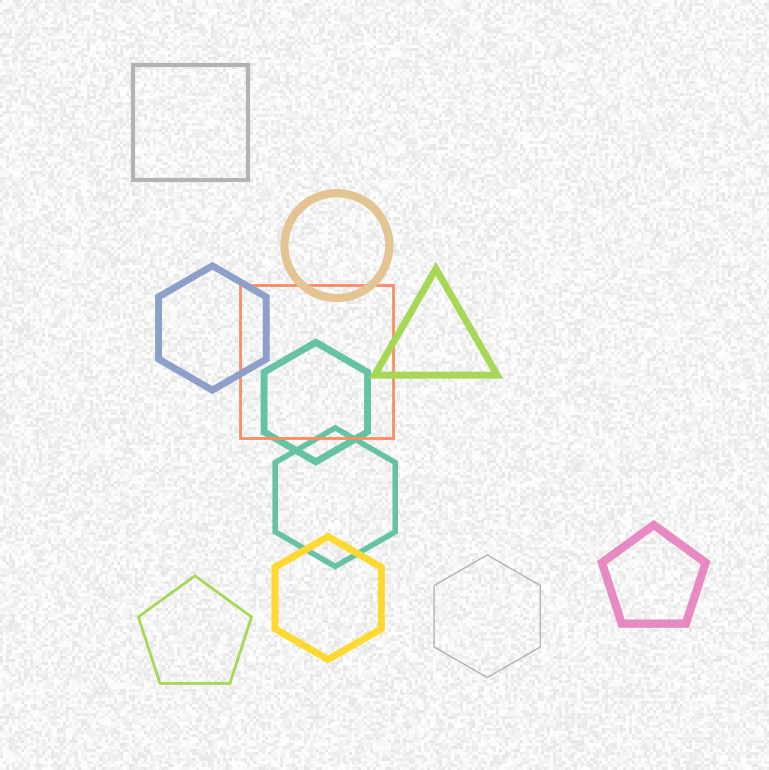[{"shape": "hexagon", "thickness": 2.5, "radius": 0.39, "center": [0.41, 0.478]}, {"shape": "hexagon", "thickness": 2, "radius": 0.45, "center": [0.435, 0.354]}, {"shape": "square", "thickness": 1, "radius": 0.5, "center": [0.411, 0.53]}, {"shape": "hexagon", "thickness": 2.5, "radius": 0.4, "center": [0.276, 0.574]}, {"shape": "pentagon", "thickness": 3, "radius": 0.35, "center": [0.849, 0.247]}, {"shape": "pentagon", "thickness": 1, "radius": 0.39, "center": [0.253, 0.175]}, {"shape": "triangle", "thickness": 2.5, "radius": 0.46, "center": [0.566, 0.559]}, {"shape": "hexagon", "thickness": 2.5, "radius": 0.4, "center": [0.426, 0.223]}, {"shape": "circle", "thickness": 3, "radius": 0.34, "center": [0.437, 0.681]}, {"shape": "hexagon", "thickness": 0.5, "radius": 0.4, "center": [0.633, 0.2]}, {"shape": "square", "thickness": 1.5, "radius": 0.37, "center": [0.247, 0.841]}]